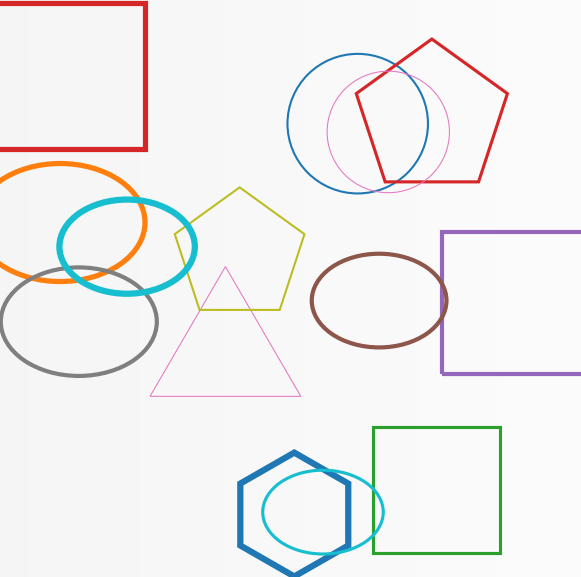[{"shape": "hexagon", "thickness": 3, "radius": 0.54, "center": [0.506, 0.108]}, {"shape": "circle", "thickness": 1, "radius": 0.6, "center": [0.615, 0.785]}, {"shape": "oval", "thickness": 2.5, "radius": 0.73, "center": [0.103, 0.614]}, {"shape": "square", "thickness": 1.5, "radius": 0.55, "center": [0.751, 0.151]}, {"shape": "square", "thickness": 2.5, "radius": 0.63, "center": [0.122, 0.867]}, {"shape": "pentagon", "thickness": 1.5, "radius": 0.68, "center": [0.743, 0.795]}, {"shape": "square", "thickness": 2, "radius": 0.61, "center": [0.884, 0.475]}, {"shape": "oval", "thickness": 2, "radius": 0.58, "center": [0.652, 0.479]}, {"shape": "triangle", "thickness": 0.5, "radius": 0.75, "center": [0.388, 0.388]}, {"shape": "circle", "thickness": 0.5, "radius": 0.53, "center": [0.668, 0.771]}, {"shape": "oval", "thickness": 2, "radius": 0.67, "center": [0.136, 0.442]}, {"shape": "pentagon", "thickness": 1, "radius": 0.59, "center": [0.412, 0.557]}, {"shape": "oval", "thickness": 1.5, "radius": 0.52, "center": [0.556, 0.112]}, {"shape": "oval", "thickness": 3, "radius": 0.58, "center": [0.219, 0.572]}]